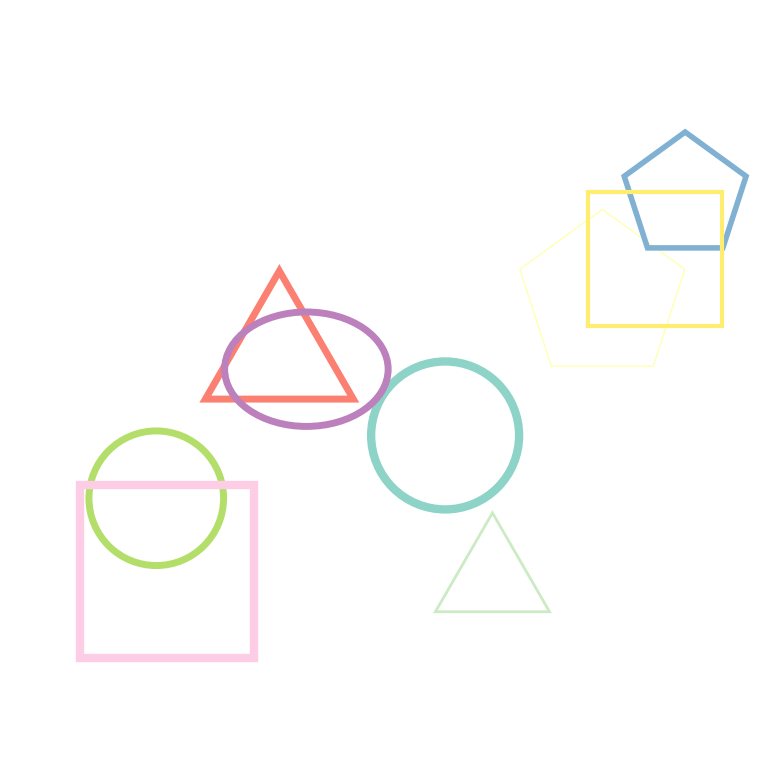[{"shape": "circle", "thickness": 3, "radius": 0.48, "center": [0.578, 0.434]}, {"shape": "pentagon", "thickness": 0.5, "radius": 0.56, "center": [0.782, 0.616]}, {"shape": "triangle", "thickness": 2.5, "radius": 0.55, "center": [0.363, 0.537]}, {"shape": "pentagon", "thickness": 2, "radius": 0.42, "center": [0.89, 0.745]}, {"shape": "circle", "thickness": 2.5, "radius": 0.44, "center": [0.203, 0.353]}, {"shape": "square", "thickness": 3, "radius": 0.56, "center": [0.217, 0.258]}, {"shape": "oval", "thickness": 2.5, "radius": 0.53, "center": [0.398, 0.521]}, {"shape": "triangle", "thickness": 1, "radius": 0.43, "center": [0.64, 0.248]}, {"shape": "square", "thickness": 1.5, "radius": 0.44, "center": [0.851, 0.663]}]